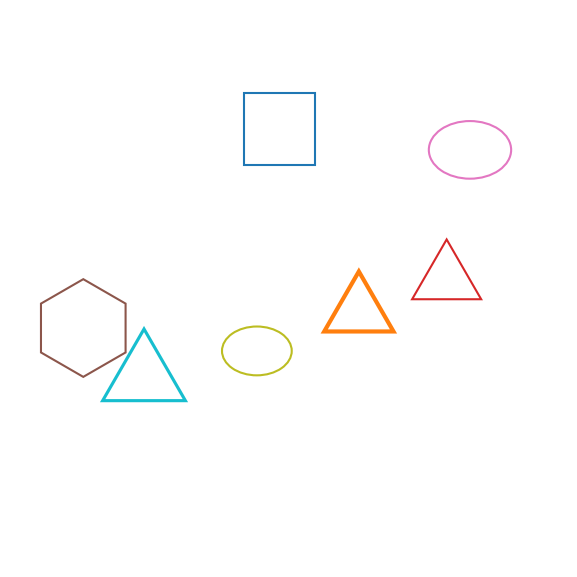[{"shape": "square", "thickness": 1, "radius": 0.31, "center": [0.484, 0.776]}, {"shape": "triangle", "thickness": 2, "radius": 0.35, "center": [0.621, 0.46]}, {"shape": "triangle", "thickness": 1, "radius": 0.35, "center": [0.773, 0.515]}, {"shape": "hexagon", "thickness": 1, "radius": 0.42, "center": [0.144, 0.431]}, {"shape": "oval", "thickness": 1, "radius": 0.36, "center": [0.814, 0.74]}, {"shape": "oval", "thickness": 1, "radius": 0.3, "center": [0.445, 0.391]}, {"shape": "triangle", "thickness": 1.5, "radius": 0.41, "center": [0.249, 0.347]}]